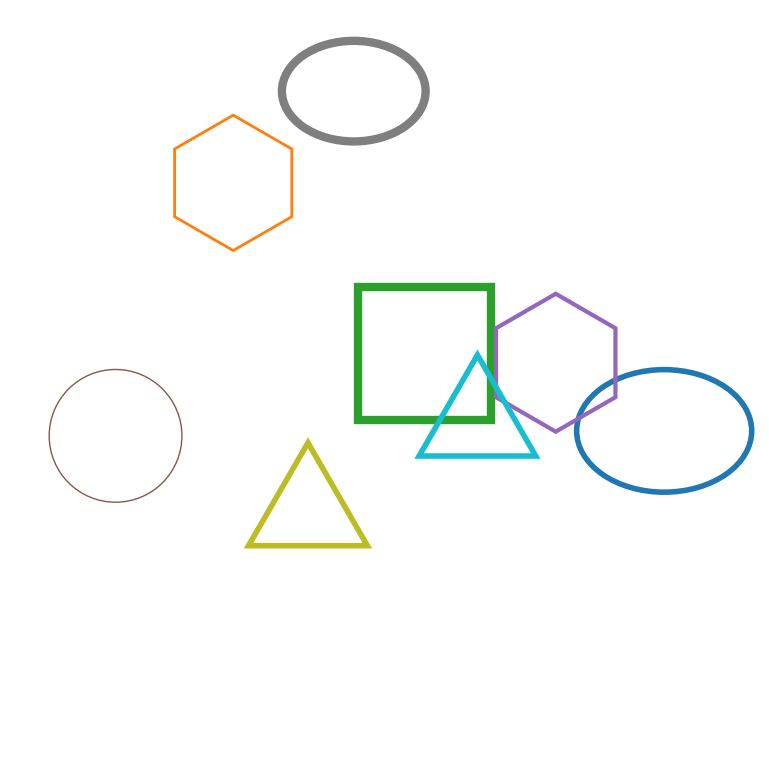[{"shape": "oval", "thickness": 2, "radius": 0.57, "center": [0.863, 0.44]}, {"shape": "hexagon", "thickness": 1, "radius": 0.44, "center": [0.303, 0.763]}, {"shape": "square", "thickness": 3, "radius": 0.43, "center": [0.551, 0.541]}, {"shape": "hexagon", "thickness": 1.5, "radius": 0.45, "center": [0.722, 0.529]}, {"shape": "circle", "thickness": 0.5, "radius": 0.43, "center": [0.15, 0.434]}, {"shape": "oval", "thickness": 3, "radius": 0.47, "center": [0.459, 0.882]}, {"shape": "triangle", "thickness": 2, "radius": 0.45, "center": [0.4, 0.336]}, {"shape": "triangle", "thickness": 2, "radius": 0.44, "center": [0.62, 0.452]}]